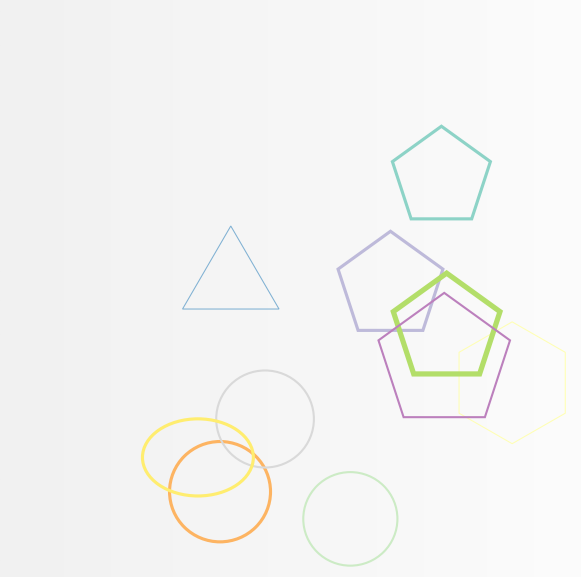[{"shape": "pentagon", "thickness": 1.5, "radius": 0.44, "center": [0.759, 0.692]}, {"shape": "hexagon", "thickness": 0.5, "radius": 0.53, "center": [0.881, 0.336]}, {"shape": "pentagon", "thickness": 1.5, "radius": 0.47, "center": [0.672, 0.504]}, {"shape": "triangle", "thickness": 0.5, "radius": 0.48, "center": [0.397, 0.512]}, {"shape": "circle", "thickness": 1.5, "radius": 0.43, "center": [0.379, 0.148]}, {"shape": "pentagon", "thickness": 2.5, "radius": 0.48, "center": [0.768, 0.43]}, {"shape": "circle", "thickness": 1, "radius": 0.42, "center": [0.456, 0.274]}, {"shape": "pentagon", "thickness": 1, "radius": 0.59, "center": [0.764, 0.373]}, {"shape": "circle", "thickness": 1, "radius": 0.4, "center": [0.603, 0.101]}, {"shape": "oval", "thickness": 1.5, "radius": 0.48, "center": [0.34, 0.207]}]